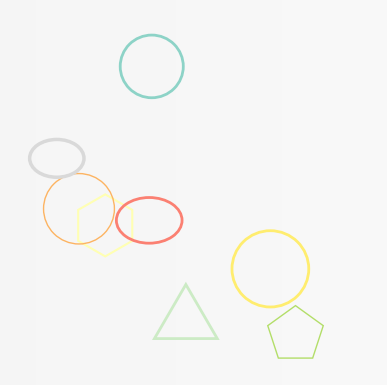[{"shape": "circle", "thickness": 2, "radius": 0.41, "center": [0.392, 0.828]}, {"shape": "hexagon", "thickness": 1.5, "radius": 0.4, "center": [0.272, 0.415]}, {"shape": "oval", "thickness": 2, "radius": 0.42, "center": [0.385, 0.428]}, {"shape": "circle", "thickness": 1, "radius": 0.46, "center": [0.204, 0.458]}, {"shape": "pentagon", "thickness": 1, "radius": 0.38, "center": [0.763, 0.131]}, {"shape": "oval", "thickness": 2.5, "radius": 0.35, "center": [0.147, 0.589]}, {"shape": "triangle", "thickness": 2, "radius": 0.47, "center": [0.48, 0.167]}, {"shape": "circle", "thickness": 2, "radius": 0.5, "center": [0.698, 0.302]}]